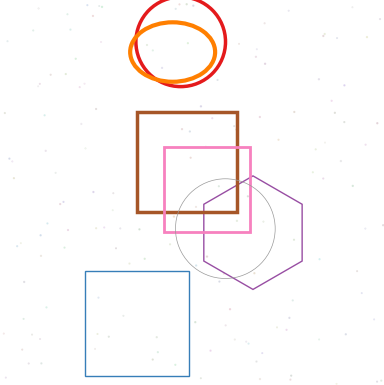[{"shape": "circle", "thickness": 2.5, "radius": 0.58, "center": [0.469, 0.891]}, {"shape": "square", "thickness": 1, "radius": 0.68, "center": [0.355, 0.16]}, {"shape": "hexagon", "thickness": 1, "radius": 0.74, "center": [0.657, 0.396]}, {"shape": "oval", "thickness": 3, "radius": 0.55, "center": [0.448, 0.865]}, {"shape": "square", "thickness": 2.5, "radius": 0.65, "center": [0.486, 0.578]}, {"shape": "square", "thickness": 2, "radius": 0.55, "center": [0.538, 0.507]}, {"shape": "circle", "thickness": 0.5, "radius": 0.65, "center": [0.585, 0.406]}]